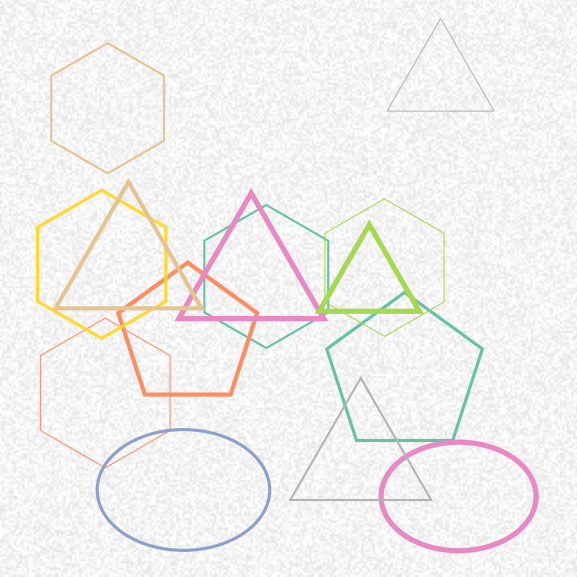[{"shape": "pentagon", "thickness": 1.5, "radius": 0.71, "center": [0.701, 0.351]}, {"shape": "hexagon", "thickness": 1, "radius": 0.62, "center": [0.461, 0.52]}, {"shape": "pentagon", "thickness": 2, "radius": 0.63, "center": [0.325, 0.418]}, {"shape": "hexagon", "thickness": 0.5, "radius": 0.65, "center": [0.182, 0.319]}, {"shape": "oval", "thickness": 1.5, "radius": 0.75, "center": [0.318, 0.151]}, {"shape": "triangle", "thickness": 2.5, "radius": 0.72, "center": [0.435, 0.52]}, {"shape": "oval", "thickness": 2.5, "radius": 0.67, "center": [0.794, 0.139]}, {"shape": "hexagon", "thickness": 0.5, "radius": 0.6, "center": [0.666, 0.536]}, {"shape": "triangle", "thickness": 2.5, "radius": 0.5, "center": [0.639, 0.51]}, {"shape": "hexagon", "thickness": 1.5, "radius": 0.64, "center": [0.176, 0.542]}, {"shape": "hexagon", "thickness": 1, "radius": 0.56, "center": [0.186, 0.812]}, {"shape": "triangle", "thickness": 2, "radius": 0.73, "center": [0.223, 0.538]}, {"shape": "triangle", "thickness": 1, "radius": 0.7, "center": [0.625, 0.204]}, {"shape": "triangle", "thickness": 0.5, "radius": 0.54, "center": [0.763, 0.86]}]